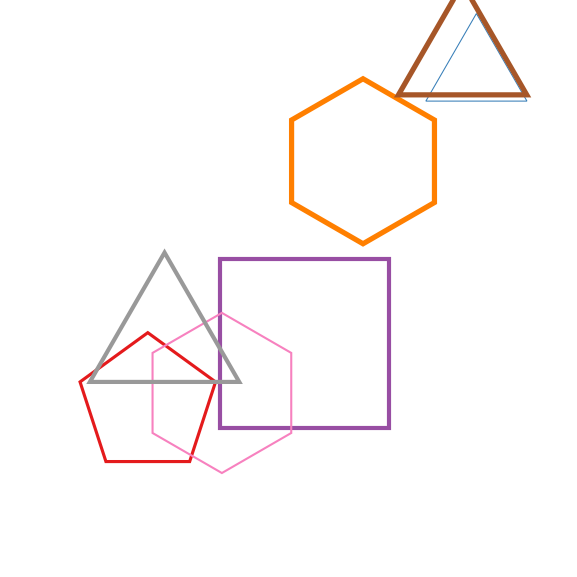[{"shape": "pentagon", "thickness": 1.5, "radius": 0.62, "center": [0.256, 0.3]}, {"shape": "triangle", "thickness": 0.5, "radius": 0.51, "center": [0.825, 0.875]}, {"shape": "square", "thickness": 2, "radius": 0.73, "center": [0.527, 0.404]}, {"shape": "hexagon", "thickness": 2.5, "radius": 0.71, "center": [0.629, 0.72]}, {"shape": "triangle", "thickness": 2.5, "radius": 0.64, "center": [0.801, 0.899]}, {"shape": "hexagon", "thickness": 1, "radius": 0.69, "center": [0.384, 0.319]}, {"shape": "triangle", "thickness": 2, "radius": 0.75, "center": [0.285, 0.412]}]